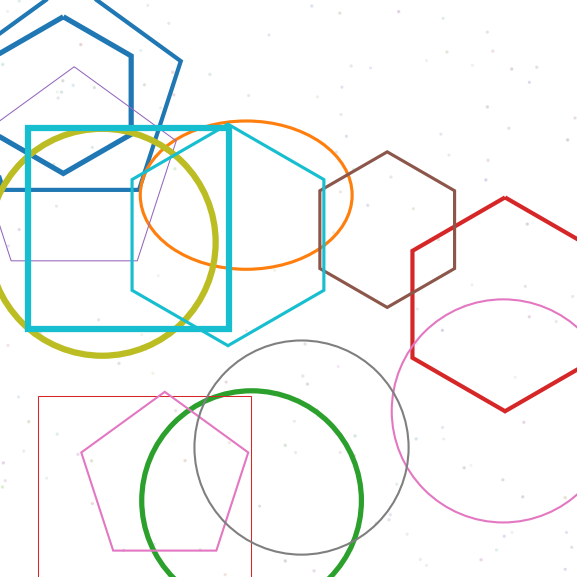[{"shape": "hexagon", "thickness": 2.5, "radius": 0.68, "center": [0.11, 0.834]}, {"shape": "pentagon", "thickness": 2, "radius": 1.0, "center": [0.123, 0.832]}, {"shape": "oval", "thickness": 1.5, "radius": 0.92, "center": [0.426, 0.661]}, {"shape": "circle", "thickness": 2.5, "radius": 0.95, "center": [0.436, 0.132]}, {"shape": "hexagon", "thickness": 2, "radius": 0.93, "center": [0.875, 0.472]}, {"shape": "square", "thickness": 0.5, "radius": 0.92, "center": [0.25, 0.129]}, {"shape": "pentagon", "thickness": 0.5, "radius": 0.93, "center": [0.128, 0.698]}, {"shape": "hexagon", "thickness": 1.5, "radius": 0.67, "center": [0.671, 0.601]}, {"shape": "pentagon", "thickness": 1, "radius": 0.76, "center": [0.285, 0.169]}, {"shape": "circle", "thickness": 1, "radius": 0.97, "center": [0.871, 0.288]}, {"shape": "circle", "thickness": 1, "radius": 0.93, "center": [0.522, 0.224]}, {"shape": "circle", "thickness": 3, "radius": 0.98, "center": [0.177, 0.58]}, {"shape": "square", "thickness": 3, "radius": 0.87, "center": [0.223, 0.603]}, {"shape": "hexagon", "thickness": 1.5, "radius": 0.96, "center": [0.395, 0.592]}]